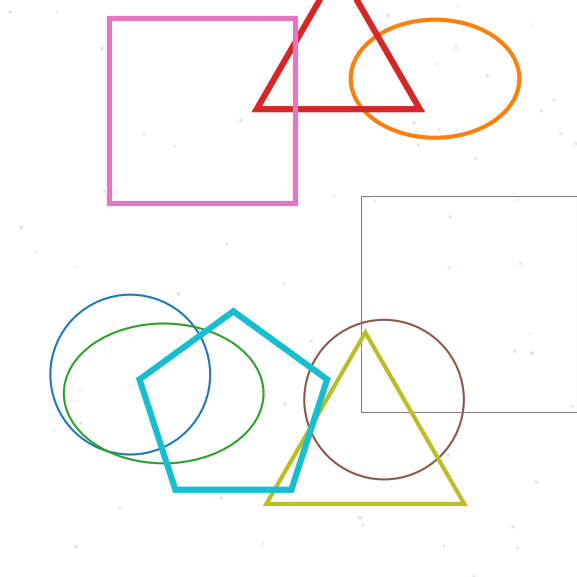[{"shape": "circle", "thickness": 1, "radius": 0.69, "center": [0.226, 0.35]}, {"shape": "oval", "thickness": 2, "radius": 0.73, "center": [0.753, 0.863]}, {"shape": "oval", "thickness": 1, "radius": 0.86, "center": [0.283, 0.318]}, {"shape": "triangle", "thickness": 3, "radius": 0.82, "center": [0.586, 0.892]}, {"shape": "circle", "thickness": 1, "radius": 0.69, "center": [0.665, 0.307]}, {"shape": "square", "thickness": 2.5, "radius": 0.8, "center": [0.35, 0.808]}, {"shape": "square", "thickness": 0.5, "radius": 0.94, "center": [0.812, 0.473]}, {"shape": "triangle", "thickness": 2, "radius": 0.99, "center": [0.633, 0.225]}, {"shape": "pentagon", "thickness": 3, "radius": 0.85, "center": [0.404, 0.289]}]